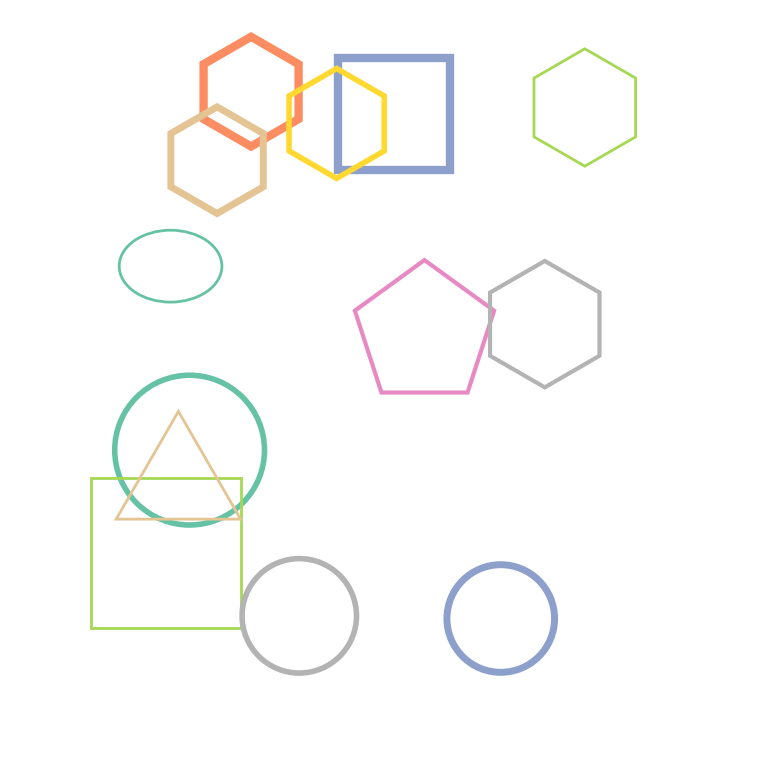[{"shape": "oval", "thickness": 1, "radius": 0.33, "center": [0.221, 0.654]}, {"shape": "circle", "thickness": 2, "radius": 0.49, "center": [0.246, 0.415]}, {"shape": "hexagon", "thickness": 3, "radius": 0.36, "center": [0.326, 0.881]}, {"shape": "square", "thickness": 3, "radius": 0.36, "center": [0.511, 0.852]}, {"shape": "circle", "thickness": 2.5, "radius": 0.35, "center": [0.65, 0.197]}, {"shape": "pentagon", "thickness": 1.5, "radius": 0.48, "center": [0.551, 0.567]}, {"shape": "square", "thickness": 1, "radius": 0.49, "center": [0.215, 0.281]}, {"shape": "hexagon", "thickness": 1, "radius": 0.38, "center": [0.76, 0.86]}, {"shape": "hexagon", "thickness": 2, "radius": 0.36, "center": [0.437, 0.84]}, {"shape": "triangle", "thickness": 1, "radius": 0.47, "center": [0.232, 0.372]}, {"shape": "hexagon", "thickness": 2.5, "radius": 0.35, "center": [0.282, 0.792]}, {"shape": "circle", "thickness": 2, "radius": 0.37, "center": [0.389, 0.2]}, {"shape": "hexagon", "thickness": 1.5, "radius": 0.41, "center": [0.708, 0.579]}]